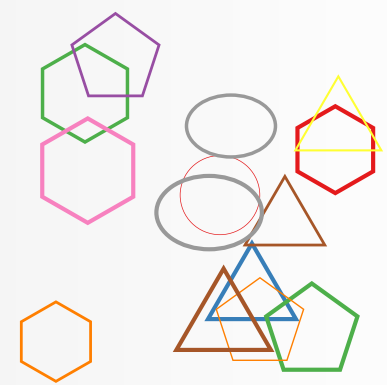[{"shape": "circle", "thickness": 0.5, "radius": 0.51, "center": [0.568, 0.493]}, {"shape": "hexagon", "thickness": 3, "radius": 0.56, "center": [0.865, 0.611]}, {"shape": "triangle", "thickness": 3, "radius": 0.66, "center": [0.65, 0.237]}, {"shape": "pentagon", "thickness": 3, "radius": 0.62, "center": [0.805, 0.14]}, {"shape": "hexagon", "thickness": 2.5, "radius": 0.63, "center": [0.219, 0.758]}, {"shape": "pentagon", "thickness": 2, "radius": 0.59, "center": [0.298, 0.847]}, {"shape": "pentagon", "thickness": 1, "radius": 0.59, "center": [0.671, 0.16]}, {"shape": "hexagon", "thickness": 2, "radius": 0.52, "center": [0.144, 0.113]}, {"shape": "triangle", "thickness": 1.5, "radius": 0.64, "center": [0.873, 0.673]}, {"shape": "triangle", "thickness": 2, "radius": 0.59, "center": [0.735, 0.423]}, {"shape": "triangle", "thickness": 3, "radius": 0.7, "center": [0.577, 0.161]}, {"shape": "hexagon", "thickness": 3, "radius": 0.68, "center": [0.226, 0.557]}, {"shape": "oval", "thickness": 2.5, "radius": 0.57, "center": [0.596, 0.673]}, {"shape": "oval", "thickness": 3, "radius": 0.68, "center": [0.54, 0.448]}]